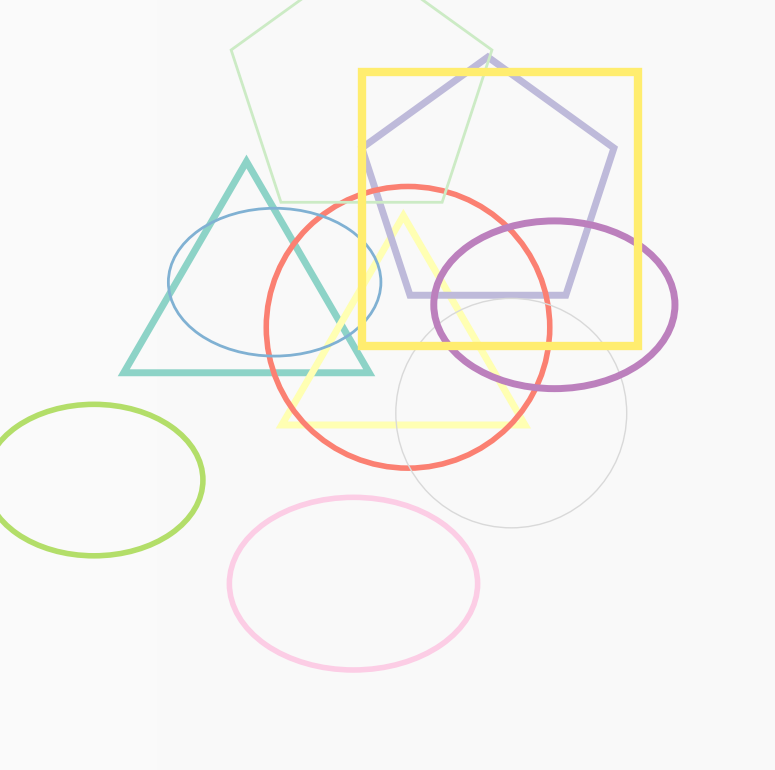[{"shape": "triangle", "thickness": 2.5, "radius": 0.91, "center": [0.318, 0.607]}, {"shape": "triangle", "thickness": 2.5, "radius": 0.91, "center": [0.52, 0.539]}, {"shape": "pentagon", "thickness": 2.5, "radius": 0.86, "center": [0.63, 0.755]}, {"shape": "circle", "thickness": 2, "radius": 0.91, "center": [0.526, 0.575]}, {"shape": "oval", "thickness": 1, "radius": 0.69, "center": [0.354, 0.634]}, {"shape": "oval", "thickness": 2, "radius": 0.7, "center": [0.121, 0.377]}, {"shape": "oval", "thickness": 2, "radius": 0.8, "center": [0.456, 0.242]}, {"shape": "circle", "thickness": 0.5, "radius": 0.74, "center": [0.66, 0.463]}, {"shape": "oval", "thickness": 2.5, "radius": 0.78, "center": [0.715, 0.604]}, {"shape": "pentagon", "thickness": 1, "radius": 0.88, "center": [0.467, 0.88]}, {"shape": "square", "thickness": 3, "radius": 0.89, "center": [0.645, 0.729]}]